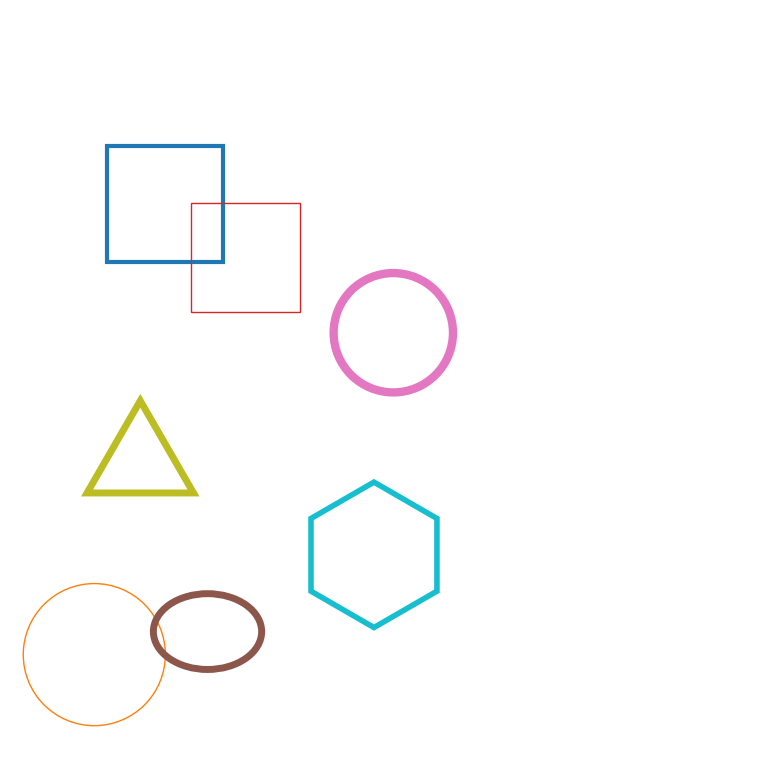[{"shape": "square", "thickness": 1.5, "radius": 0.38, "center": [0.214, 0.735]}, {"shape": "circle", "thickness": 0.5, "radius": 0.46, "center": [0.122, 0.15]}, {"shape": "square", "thickness": 0.5, "radius": 0.35, "center": [0.319, 0.665]}, {"shape": "oval", "thickness": 2.5, "radius": 0.35, "center": [0.27, 0.18]}, {"shape": "circle", "thickness": 3, "radius": 0.39, "center": [0.511, 0.568]}, {"shape": "triangle", "thickness": 2.5, "radius": 0.4, "center": [0.182, 0.4]}, {"shape": "hexagon", "thickness": 2, "radius": 0.47, "center": [0.486, 0.279]}]